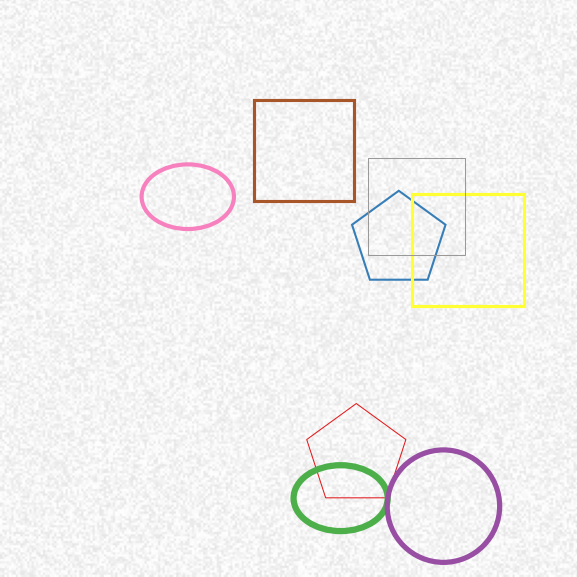[{"shape": "pentagon", "thickness": 0.5, "radius": 0.45, "center": [0.617, 0.21]}, {"shape": "pentagon", "thickness": 1, "radius": 0.43, "center": [0.691, 0.584]}, {"shape": "oval", "thickness": 3, "radius": 0.41, "center": [0.59, 0.137]}, {"shape": "circle", "thickness": 2.5, "radius": 0.49, "center": [0.768, 0.123]}, {"shape": "square", "thickness": 1.5, "radius": 0.49, "center": [0.81, 0.567]}, {"shape": "square", "thickness": 1.5, "radius": 0.43, "center": [0.526, 0.739]}, {"shape": "oval", "thickness": 2, "radius": 0.4, "center": [0.325, 0.659]}, {"shape": "square", "thickness": 0.5, "radius": 0.42, "center": [0.721, 0.642]}]